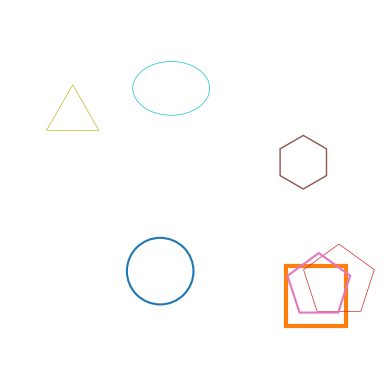[{"shape": "circle", "thickness": 1.5, "radius": 0.43, "center": [0.416, 0.296]}, {"shape": "square", "thickness": 3, "radius": 0.39, "center": [0.821, 0.232]}, {"shape": "pentagon", "thickness": 0.5, "radius": 0.48, "center": [0.88, 0.27]}, {"shape": "hexagon", "thickness": 1, "radius": 0.35, "center": [0.788, 0.579]}, {"shape": "pentagon", "thickness": 1.5, "radius": 0.43, "center": [0.828, 0.257]}, {"shape": "triangle", "thickness": 0.5, "radius": 0.39, "center": [0.189, 0.701]}, {"shape": "oval", "thickness": 0.5, "radius": 0.5, "center": [0.445, 0.77]}]